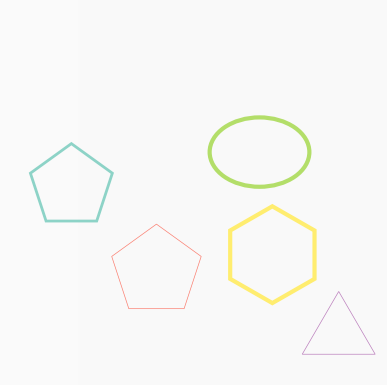[{"shape": "pentagon", "thickness": 2, "radius": 0.56, "center": [0.184, 0.516]}, {"shape": "pentagon", "thickness": 0.5, "radius": 0.61, "center": [0.404, 0.296]}, {"shape": "oval", "thickness": 3, "radius": 0.64, "center": [0.67, 0.605]}, {"shape": "triangle", "thickness": 0.5, "radius": 0.54, "center": [0.874, 0.134]}, {"shape": "hexagon", "thickness": 3, "radius": 0.63, "center": [0.703, 0.338]}]